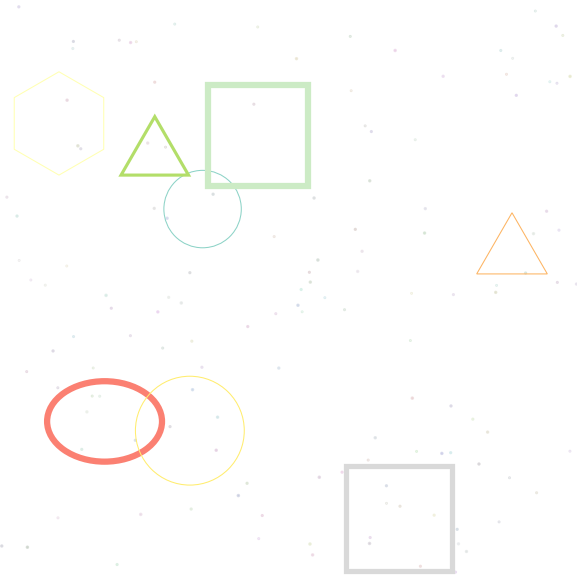[{"shape": "circle", "thickness": 0.5, "radius": 0.34, "center": [0.351, 0.637]}, {"shape": "hexagon", "thickness": 0.5, "radius": 0.45, "center": [0.102, 0.785]}, {"shape": "oval", "thickness": 3, "radius": 0.5, "center": [0.181, 0.269]}, {"shape": "triangle", "thickness": 0.5, "radius": 0.35, "center": [0.887, 0.56]}, {"shape": "triangle", "thickness": 1.5, "radius": 0.34, "center": [0.268, 0.73]}, {"shape": "square", "thickness": 2.5, "radius": 0.46, "center": [0.691, 0.102]}, {"shape": "square", "thickness": 3, "radius": 0.44, "center": [0.447, 0.765]}, {"shape": "circle", "thickness": 0.5, "radius": 0.47, "center": [0.329, 0.253]}]